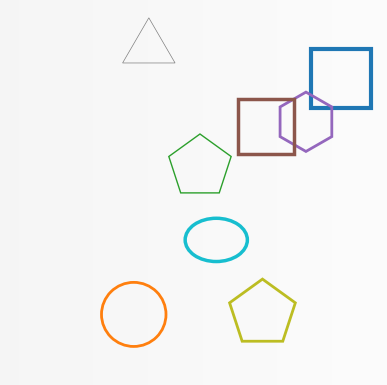[{"shape": "square", "thickness": 3, "radius": 0.38, "center": [0.88, 0.796]}, {"shape": "circle", "thickness": 2, "radius": 0.42, "center": [0.345, 0.183]}, {"shape": "pentagon", "thickness": 1, "radius": 0.42, "center": [0.516, 0.567]}, {"shape": "hexagon", "thickness": 2, "radius": 0.39, "center": [0.79, 0.684]}, {"shape": "square", "thickness": 2.5, "radius": 0.36, "center": [0.687, 0.671]}, {"shape": "triangle", "thickness": 0.5, "radius": 0.39, "center": [0.384, 0.876]}, {"shape": "pentagon", "thickness": 2, "radius": 0.45, "center": [0.677, 0.186]}, {"shape": "oval", "thickness": 2.5, "radius": 0.4, "center": [0.558, 0.377]}]